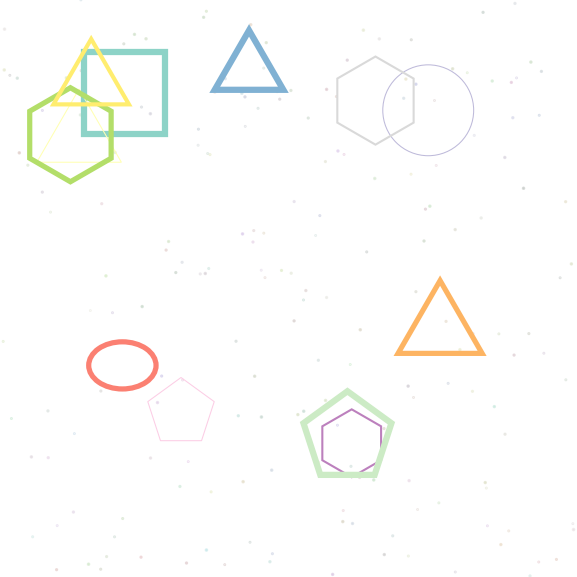[{"shape": "square", "thickness": 3, "radius": 0.35, "center": [0.216, 0.838]}, {"shape": "triangle", "thickness": 0.5, "radius": 0.42, "center": [0.137, 0.76]}, {"shape": "circle", "thickness": 0.5, "radius": 0.39, "center": [0.742, 0.808]}, {"shape": "oval", "thickness": 2.5, "radius": 0.29, "center": [0.212, 0.366]}, {"shape": "triangle", "thickness": 3, "radius": 0.34, "center": [0.431, 0.878]}, {"shape": "triangle", "thickness": 2.5, "radius": 0.42, "center": [0.762, 0.429]}, {"shape": "hexagon", "thickness": 2.5, "radius": 0.41, "center": [0.122, 0.766]}, {"shape": "pentagon", "thickness": 0.5, "radius": 0.3, "center": [0.313, 0.285]}, {"shape": "hexagon", "thickness": 1, "radius": 0.38, "center": [0.65, 0.825]}, {"shape": "hexagon", "thickness": 1, "radius": 0.29, "center": [0.609, 0.232]}, {"shape": "pentagon", "thickness": 3, "radius": 0.4, "center": [0.602, 0.242]}, {"shape": "triangle", "thickness": 2, "radius": 0.38, "center": [0.158, 0.856]}]